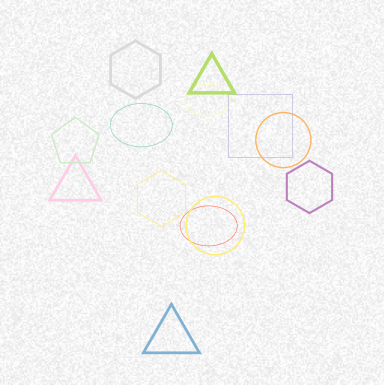[{"shape": "oval", "thickness": 0.5, "radius": 0.4, "center": [0.367, 0.675]}, {"shape": "oval", "thickness": 0.5, "radius": 0.3, "center": [0.539, 0.74]}, {"shape": "square", "thickness": 0.5, "radius": 0.41, "center": [0.675, 0.674]}, {"shape": "oval", "thickness": 0.5, "radius": 0.37, "center": [0.542, 0.413]}, {"shape": "triangle", "thickness": 2, "radius": 0.42, "center": [0.445, 0.126]}, {"shape": "circle", "thickness": 1, "radius": 0.36, "center": [0.736, 0.636]}, {"shape": "triangle", "thickness": 2.5, "radius": 0.34, "center": [0.55, 0.793]}, {"shape": "triangle", "thickness": 2, "radius": 0.39, "center": [0.196, 0.519]}, {"shape": "hexagon", "thickness": 2, "radius": 0.37, "center": [0.352, 0.819]}, {"shape": "hexagon", "thickness": 1.5, "radius": 0.34, "center": [0.804, 0.514]}, {"shape": "pentagon", "thickness": 1, "radius": 0.33, "center": [0.196, 0.63]}, {"shape": "circle", "thickness": 1, "radius": 0.38, "center": [0.559, 0.414]}, {"shape": "hexagon", "thickness": 0.5, "radius": 0.36, "center": [0.419, 0.484]}]